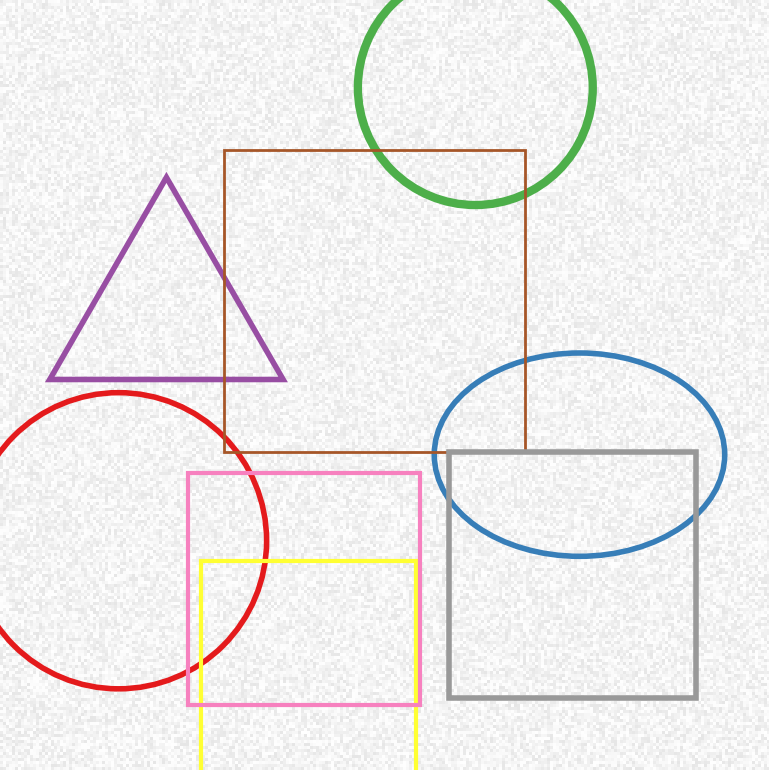[{"shape": "circle", "thickness": 2, "radius": 0.96, "center": [0.154, 0.298]}, {"shape": "oval", "thickness": 2, "radius": 0.94, "center": [0.753, 0.41]}, {"shape": "circle", "thickness": 3, "radius": 0.76, "center": [0.617, 0.886]}, {"shape": "triangle", "thickness": 2, "radius": 0.87, "center": [0.216, 0.595]}, {"shape": "square", "thickness": 1.5, "radius": 0.7, "center": [0.401, 0.132]}, {"shape": "square", "thickness": 1, "radius": 0.98, "center": [0.487, 0.609]}, {"shape": "square", "thickness": 1.5, "radius": 0.75, "center": [0.395, 0.235]}, {"shape": "square", "thickness": 2, "radius": 0.8, "center": [0.743, 0.253]}]